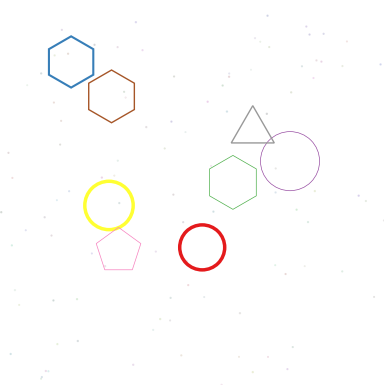[{"shape": "circle", "thickness": 2.5, "radius": 0.29, "center": [0.525, 0.357]}, {"shape": "hexagon", "thickness": 1.5, "radius": 0.33, "center": [0.185, 0.839]}, {"shape": "hexagon", "thickness": 0.5, "radius": 0.35, "center": [0.605, 0.526]}, {"shape": "circle", "thickness": 0.5, "radius": 0.38, "center": [0.753, 0.581]}, {"shape": "circle", "thickness": 2.5, "radius": 0.31, "center": [0.283, 0.466]}, {"shape": "hexagon", "thickness": 1, "radius": 0.34, "center": [0.29, 0.75]}, {"shape": "pentagon", "thickness": 0.5, "radius": 0.3, "center": [0.308, 0.349]}, {"shape": "triangle", "thickness": 1, "radius": 0.32, "center": [0.657, 0.661]}]